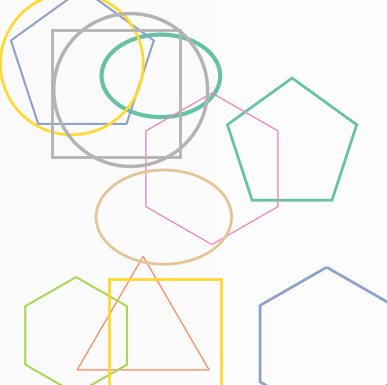[{"shape": "oval", "thickness": 3, "radius": 0.77, "center": [0.415, 0.803]}, {"shape": "pentagon", "thickness": 2, "radius": 0.88, "center": [0.754, 0.622]}, {"shape": "triangle", "thickness": 1, "radius": 0.98, "center": [0.369, 0.138]}, {"shape": "pentagon", "thickness": 1.5, "radius": 0.97, "center": [0.213, 0.835]}, {"shape": "hexagon", "thickness": 2, "radius": 0.99, "center": [0.843, 0.107]}, {"shape": "hexagon", "thickness": 1, "radius": 0.98, "center": [0.547, 0.562]}, {"shape": "hexagon", "thickness": 1.5, "radius": 0.76, "center": [0.197, 0.129]}, {"shape": "square", "thickness": 2, "radius": 0.72, "center": [0.427, 0.131]}, {"shape": "circle", "thickness": 2, "radius": 0.92, "center": [0.185, 0.834]}, {"shape": "oval", "thickness": 2, "radius": 0.87, "center": [0.423, 0.436]}, {"shape": "circle", "thickness": 2.5, "radius": 0.99, "center": [0.337, 0.766]}, {"shape": "square", "thickness": 2, "radius": 0.83, "center": [0.298, 0.756]}]